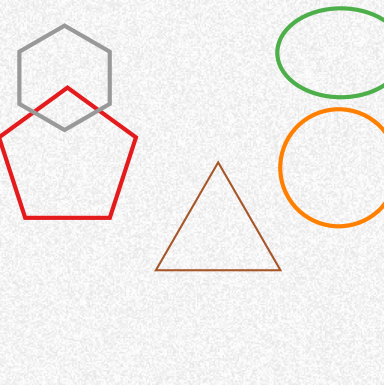[{"shape": "pentagon", "thickness": 3, "radius": 0.93, "center": [0.175, 0.585]}, {"shape": "oval", "thickness": 3, "radius": 0.82, "center": [0.885, 0.863]}, {"shape": "circle", "thickness": 3, "radius": 0.76, "center": [0.88, 0.564]}, {"shape": "triangle", "thickness": 1.5, "radius": 0.93, "center": [0.567, 0.391]}, {"shape": "hexagon", "thickness": 3, "radius": 0.68, "center": [0.168, 0.798]}]